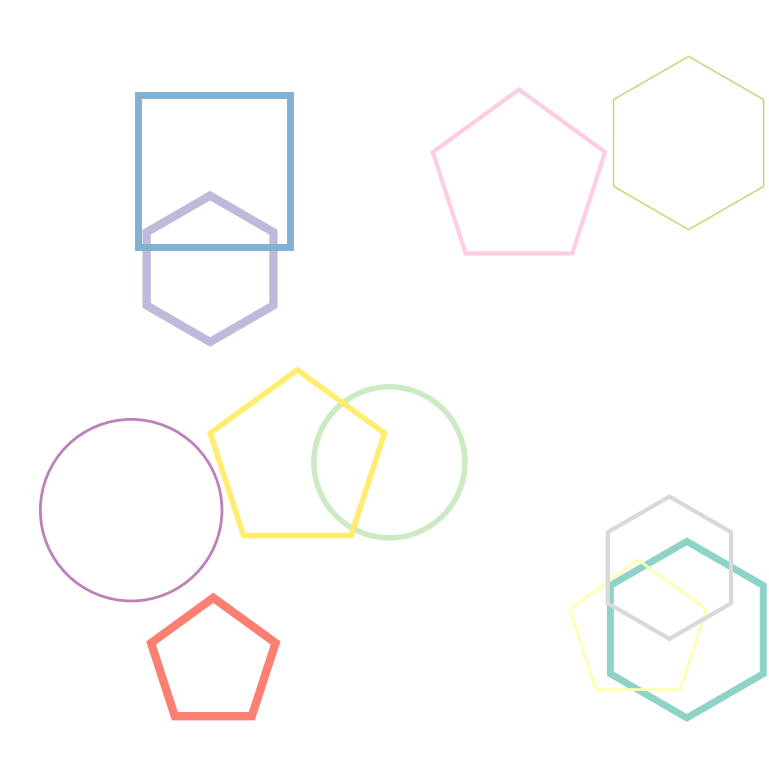[{"shape": "hexagon", "thickness": 2.5, "radius": 0.57, "center": [0.892, 0.182]}, {"shape": "pentagon", "thickness": 1, "radius": 0.47, "center": [0.829, 0.18]}, {"shape": "hexagon", "thickness": 3, "radius": 0.48, "center": [0.273, 0.651]}, {"shape": "pentagon", "thickness": 3, "radius": 0.43, "center": [0.277, 0.139]}, {"shape": "square", "thickness": 2.5, "radius": 0.49, "center": [0.278, 0.778]}, {"shape": "hexagon", "thickness": 0.5, "radius": 0.56, "center": [0.894, 0.814]}, {"shape": "pentagon", "thickness": 1.5, "radius": 0.59, "center": [0.674, 0.766]}, {"shape": "hexagon", "thickness": 1.5, "radius": 0.46, "center": [0.869, 0.263]}, {"shape": "circle", "thickness": 1, "radius": 0.59, "center": [0.17, 0.337]}, {"shape": "circle", "thickness": 2, "radius": 0.49, "center": [0.506, 0.4]}, {"shape": "pentagon", "thickness": 2, "radius": 0.59, "center": [0.386, 0.401]}]